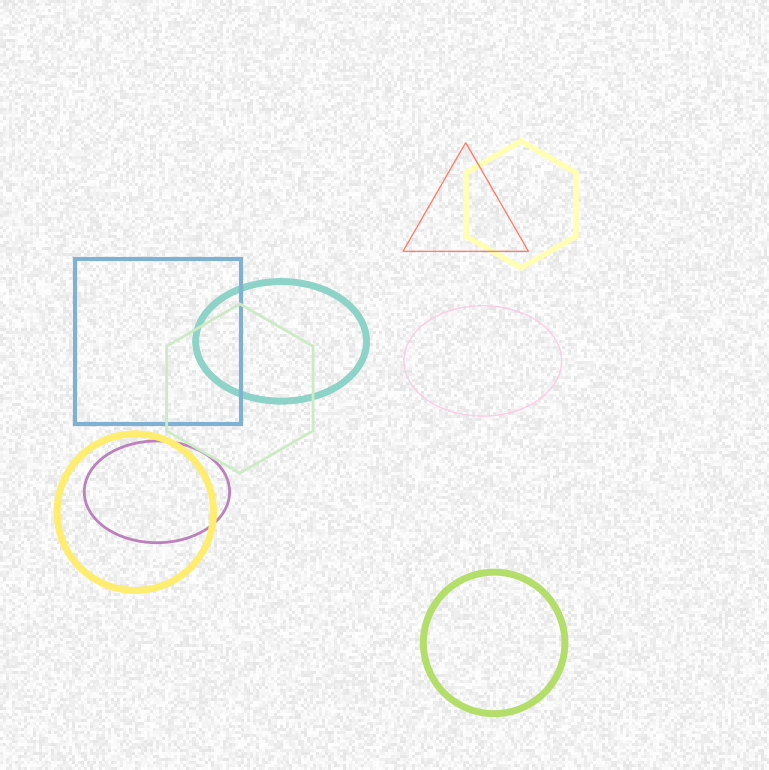[{"shape": "oval", "thickness": 2.5, "radius": 0.55, "center": [0.365, 0.557]}, {"shape": "hexagon", "thickness": 2, "radius": 0.41, "center": [0.677, 0.734]}, {"shape": "triangle", "thickness": 0.5, "radius": 0.47, "center": [0.605, 0.721]}, {"shape": "square", "thickness": 1.5, "radius": 0.54, "center": [0.205, 0.557]}, {"shape": "circle", "thickness": 2.5, "radius": 0.46, "center": [0.642, 0.165]}, {"shape": "oval", "thickness": 0.5, "radius": 0.51, "center": [0.627, 0.531]}, {"shape": "oval", "thickness": 1, "radius": 0.47, "center": [0.204, 0.361]}, {"shape": "hexagon", "thickness": 1, "radius": 0.55, "center": [0.312, 0.495]}, {"shape": "circle", "thickness": 2.5, "radius": 0.51, "center": [0.176, 0.335]}]